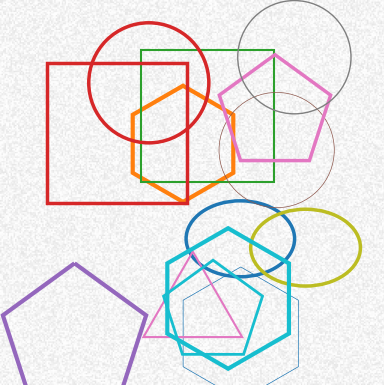[{"shape": "hexagon", "thickness": 0.5, "radius": 0.86, "center": [0.625, 0.134]}, {"shape": "oval", "thickness": 2.5, "radius": 0.7, "center": [0.624, 0.38]}, {"shape": "hexagon", "thickness": 3, "radius": 0.75, "center": [0.475, 0.626]}, {"shape": "square", "thickness": 1.5, "radius": 0.86, "center": [0.539, 0.699]}, {"shape": "circle", "thickness": 2.5, "radius": 0.78, "center": [0.386, 0.785]}, {"shape": "square", "thickness": 2.5, "radius": 0.91, "center": [0.305, 0.654]}, {"shape": "pentagon", "thickness": 3, "radius": 0.98, "center": [0.194, 0.12]}, {"shape": "circle", "thickness": 0.5, "radius": 0.75, "center": [0.719, 0.61]}, {"shape": "pentagon", "thickness": 2.5, "radius": 0.76, "center": [0.714, 0.706]}, {"shape": "triangle", "thickness": 1.5, "radius": 0.74, "center": [0.501, 0.198]}, {"shape": "circle", "thickness": 1, "radius": 0.74, "center": [0.765, 0.851]}, {"shape": "oval", "thickness": 2.5, "radius": 0.71, "center": [0.794, 0.357]}, {"shape": "pentagon", "thickness": 2, "radius": 0.68, "center": [0.553, 0.189]}, {"shape": "hexagon", "thickness": 3, "radius": 0.91, "center": [0.593, 0.225]}]